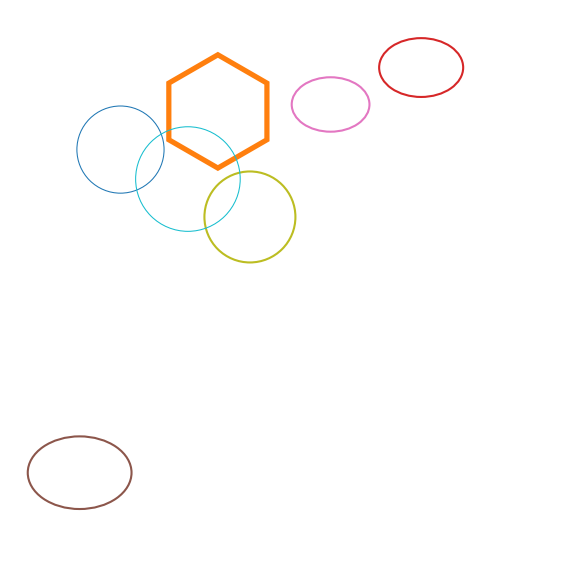[{"shape": "circle", "thickness": 0.5, "radius": 0.38, "center": [0.209, 0.74]}, {"shape": "hexagon", "thickness": 2.5, "radius": 0.49, "center": [0.377, 0.806]}, {"shape": "oval", "thickness": 1, "radius": 0.36, "center": [0.729, 0.882]}, {"shape": "oval", "thickness": 1, "radius": 0.45, "center": [0.138, 0.181]}, {"shape": "oval", "thickness": 1, "radius": 0.34, "center": [0.572, 0.818]}, {"shape": "circle", "thickness": 1, "radius": 0.39, "center": [0.433, 0.623]}, {"shape": "circle", "thickness": 0.5, "radius": 0.45, "center": [0.325, 0.689]}]